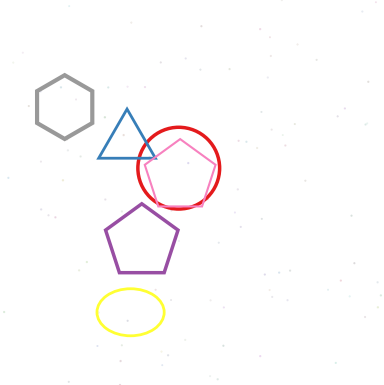[{"shape": "circle", "thickness": 2.5, "radius": 0.53, "center": [0.464, 0.563]}, {"shape": "triangle", "thickness": 2, "radius": 0.43, "center": [0.33, 0.632]}, {"shape": "pentagon", "thickness": 2.5, "radius": 0.49, "center": [0.368, 0.372]}, {"shape": "oval", "thickness": 2, "radius": 0.44, "center": [0.339, 0.189]}, {"shape": "pentagon", "thickness": 1.5, "radius": 0.48, "center": [0.468, 0.542]}, {"shape": "hexagon", "thickness": 3, "radius": 0.41, "center": [0.168, 0.722]}]